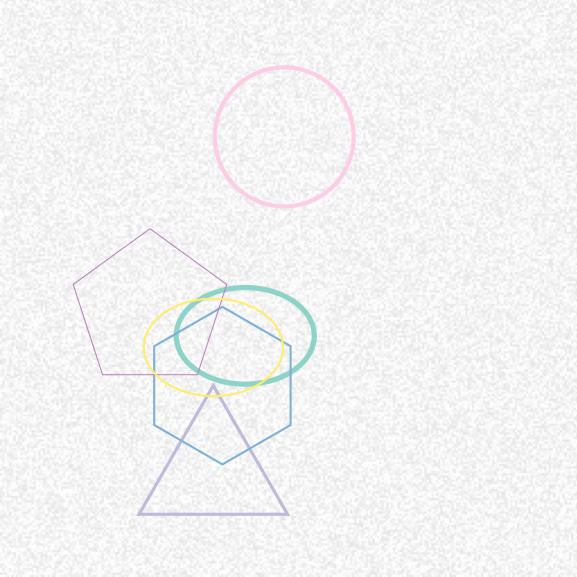[{"shape": "oval", "thickness": 2.5, "radius": 0.6, "center": [0.425, 0.418]}, {"shape": "triangle", "thickness": 1.5, "radius": 0.74, "center": [0.369, 0.183]}, {"shape": "hexagon", "thickness": 1, "radius": 0.68, "center": [0.385, 0.331]}, {"shape": "circle", "thickness": 2, "radius": 0.6, "center": [0.492, 0.762]}, {"shape": "pentagon", "thickness": 0.5, "radius": 0.7, "center": [0.26, 0.463]}, {"shape": "oval", "thickness": 1, "radius": 0.6, "center": [0.37, 0.398]}]